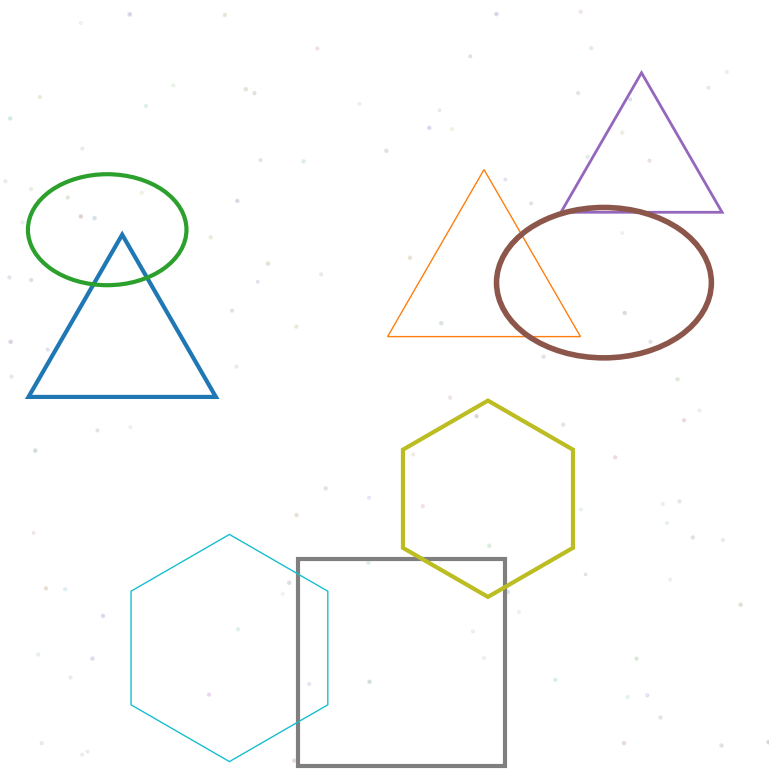[{"shape": "triangle", "thickness": 1.5, "radius": 0.7, "center": [0.159, 0.555]}, {"shape": "triangle", "thickness": 0.5, "radius": 0.72, "center": [0.629, 0.635]}, {"shape": "oval", "thickness": 1.5, "radius": 0.51, "center": [0.139, 0.702]}, {"shape": "triangle", "thickness": 1, "radius": 0.6, "center": [0.833, 0.785]}, {"shape": "oval", "thickness": 2, "radius": 0.7, "center": [0.784, 0.633]}, {"shape": "square", "thickness": 1.5, "radius": 0.67, "center": [0.522, 0.14]}, {"shape": "hexagon", "thickness": 1.5, "radius": 0.64, "center": [0.634, 0.352]}, {"shape": "hexagon", "thickness": 0.5, "radius": 0.74, "center": [0.298, 0.158]}]